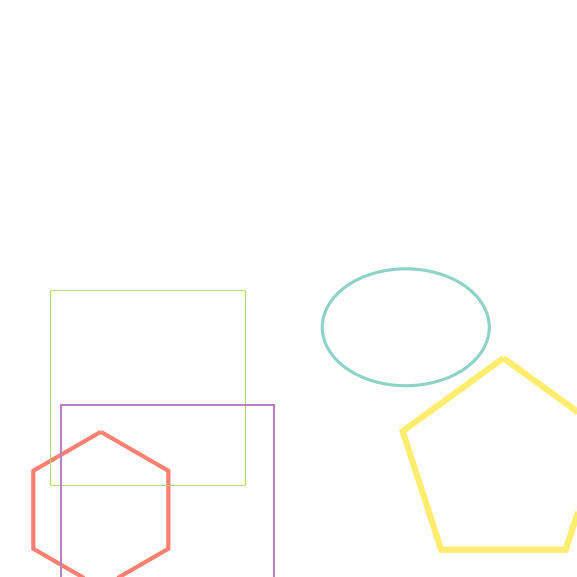[{"shape": "oval", "thickness": 1.5, "radius": 0.72, "center": [0.703, 0.432]}, {"shape": "hexagon", "thickness": 2, "radius": 0.67, "center": [0.175, 0.116]}, {"shape": "square", "thickness": 0.5, "radius": 0.84, "center": [0.255, 0.328]}, {"shape": "square", "thickness": 1, "radius": 0.92, "center": [0.29, 0.114]}, {"shape": "pentagon", "thickness": 3, "radius": 0.92, "center": [0.872, 0.196]}]